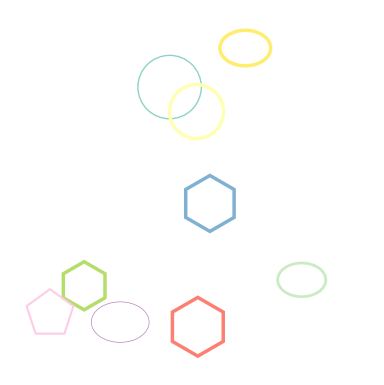[{"shape": "circle", "thickness": 1, "radius": 0.41, "center": [0.441, 0.774]}, {"shape": "circle", "thickness": 2.5, "radius": 0.35, "center": [0.51, 0.71]}, {"shape": "hexagon", "thickness": 2.5, "radius": 0.38, "center": [0.514, 0.151]}, {"shape": "hexagon", "thickness": 2.5, "radius": 0.36, "center": [0.545, 0.472]}, {"shape": "hexagon", "thickness": 2.5, "radius": 0.31, "center": [0.219, 0.258]}, {"shape": "pentagon", "thickness": 1.5, "radius": 0.32, "center": [0.13, 0.185]}, {"shape": "oval", "thickness": 0.5, "radius": 0.38, "center": [0.312, 0.163]}, {"shape": "oval", "thickness": 2, "radius": 0.31, "center": [0.784, 0.273]}, {"shape": "oval", "thickness": 2.5, "radius": 0.33, "center": [0.637, 0.875]}]